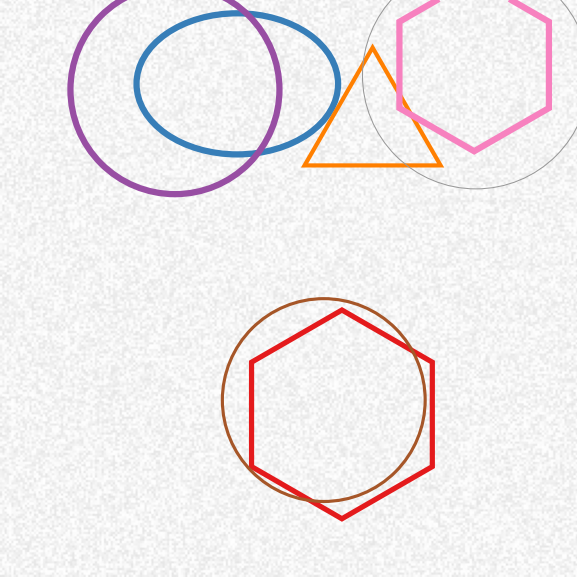[{"shape": "hexagon", "thickness": 2.5, "radius": 0.9, "center": [0.592, 0.282]}, {"shape": "oval", "thickness": 3, "radius": 0.87, "center": [0.411, 0.854]}, {"shape": "circle", "thickness": 3, "radius": 0.9, "center": [0.303, 0.844]}, {"shape": "triangle", "thickness": 2, "radius": 0.68, "center": [0.645, 0.781]}, {"shape": "circle", "thickness": 1.5, "radius": 0.88, "center": [0.561, 0.306]}, {"shape": "hexagon", "thickness": 3, "radius": 0.75, "center": [0.821, 0.887]}, {"shape": "circle", "thickness": 0.5, "radius": 0.98, "center": [0.824, 0.869]}]